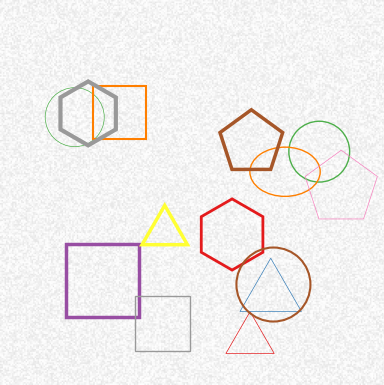[{"shape": "triangle", "thickness": 0.5, "radius": 0.36, "center": [0.65, 0.118]}, {"shape": "hexagon", "thickness": 2, "radius": 0.46, "center": [0.603, 0.391]}, {"shape": "triangle", "thickness": 0.5, "radius": 0.46, "center": [0.703, 0.237]}, {"shape": "circle", "thickness": 0.5, "radius": 0.38, "center": [0.194, 0.696]}, {"shape": "circle", "thickness": 1, "radius": 0.39, "center": [0.829, 0.606]}, {"shape": "square", "thickness": 2.5, "radius": 0.47, "center": [0.267, 0.272]}, {"shape": "oval", "thickness": 1, "radius": 0.46, "center": [0.74, 0.554]}, {"shape": "square", "thickness": 1.5, "radius": 0.34, "center": [0.311, 0.708]}, {"shape": "triangle", "thickness": 2.5, "radius": 0.34, "center": [0.428, 0.398]}, {"shape": "circle", "thickness": 1.5, "radius": 0.48, "center": [0.71, 0.261]}, {"shape": "pentagon", "thickness": 2.5, "radius": 0.43, "center": [0.653, 0.629]}, {"shape": "pentagon", "thickness": 0.5, "radius": 0.49, "center": [0.886, 0.511]}, {"shape": "square", "thickness": 1, "radius": 0.36, "center": [0.422, 0.159]}, {"shape": "hexagon", "thickness": 3, "radius": 0.42, "center": [0.229, 0.705]}]